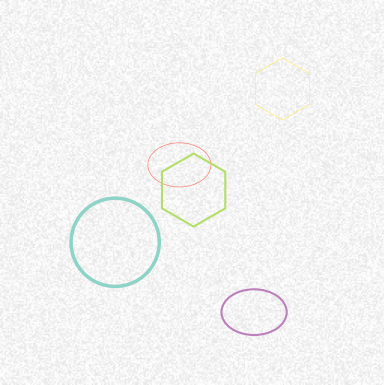[{"shape": "circle", "thickness": 2.5, "radius": 0.57, "center": [0.299, 0.371]}, {"shape": "oval", "thickness": 0.5, "radius": 0.41, "center": [0.466, 0.572]}, {"shape": "hexagon", "thickness": 1.5, "radius": 0.47, "center": [0.503, 0.506]}, {"shape": "oval", "thickness": 1.5, "radius": 0.42, "center": [0.66, 0.189]}, {"shape": "hexagon", "thickness": 0.5, "radius": 0.4, "center": [0.734, 0.769]}]